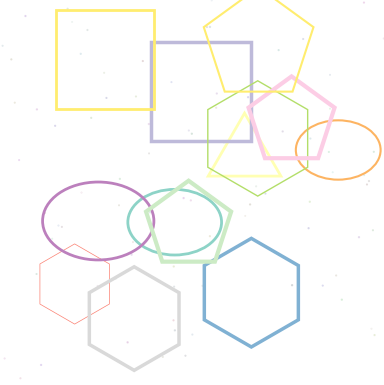[{"shape": "oval", "thickness": 2, "radius": 0.61, "center": [0.454, 0.423]}, {"shape": "triangle", "thickness": 2, "radius": 0.55, "center": [0.635, 0.597]}, {"shape": "square", "thickness": 2.5, "radius": 0.64, "center": [0.522, 0.763]}, {"shape": "hexagon", "thickness": 0.5, "radius": 0.52, "center": [0.194, 0.262]}, {"shape": "hexagon", "thickness": 2.5, "radius": 0.71, "center": [0.653, 0.24]}, {"shape": "oval", "thickness": 1.5, "radius": 0.55, "center": [0.879, 0.61]}, {"shape": "hexagon", "thickness": 1, "radius": 0.75, "center": [0.669, 0.64]}, {"shape": "pentagon", "thickness": 3, "radius": 0.59, "center": [0.757, 0.684]}, {"shape": "hexagon", "thickness": 2.5, "radius": 0.67, "center": [0.349, 0.173]}, {"shape": "oval", "thickness": 2, "radius": 0.72, "center": [0.255, 0.426]}, {"shape": "pentagon", "thickness": 3, "radius": 0.58, "center": [0.49, 0.414]}, {"shape": "pentagon", "thickness": 1.5, "radius": 0.75, "center": [0.672, 0.883]}, {"shape": "square", "thickness": 2, "radius": 0.64, "center": [0.272, 0.845]}]